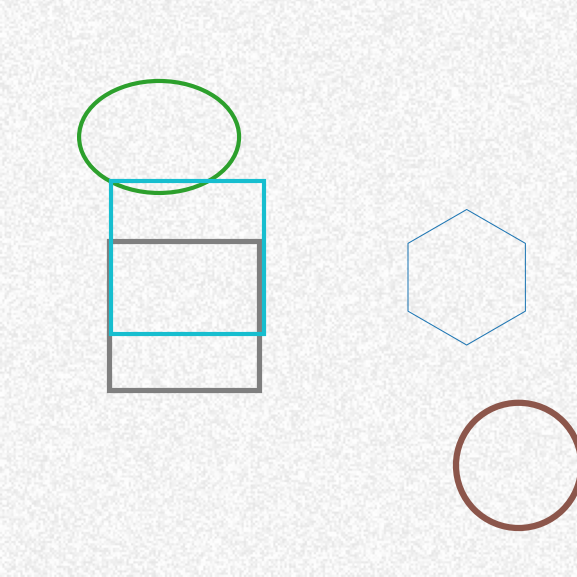[{"shape": "hexagon", "thickness": 0.5, "radius": 0.59, "center": [0.808, 0.519]}, {"shape": "oval", "thickness": 2, "radius": 0.69, "center": [0.275, 0.762]}, {"shape": "circle", "thickness": 3, "radius": 0.54, "center": [0.898, 0.193]}, {"shape": "square", "thickness": 2.5, "radius": 0.65, "center": [0.319, 0.453]}, {"shape": "square", "thickness": 2, "radius": 0.66, "center": [0.325, 0.554]}]